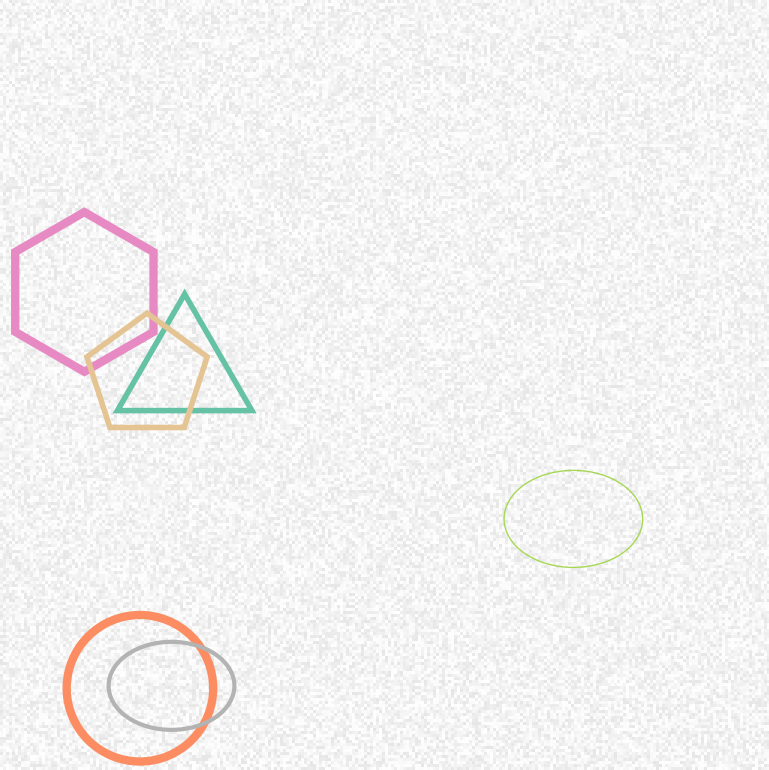[{"shape": "triangle", "thickness": 2, "radius": 0.5, "center": [0.24, 0.517]}, {"shape": "circle", "thickness": 3, "radius": 0.48, "center": [0.182, 0.106]}, {"shape": "hexagon", "thickness": 3, "radius": 0.52, "center": [0.11, 0.621]}, {"shape": "oval", "thickness": 0.5, "radius": 0.45, "center": [0.745, 0.326]}, {"shape": "pentagon", "thickness": 2, "radius": 0.41, "center": [0.191, 0.511]}, {"shape": "oval", "thickness": 1.5, "radius": 0.41, "center": [0.223, 0.109]}]